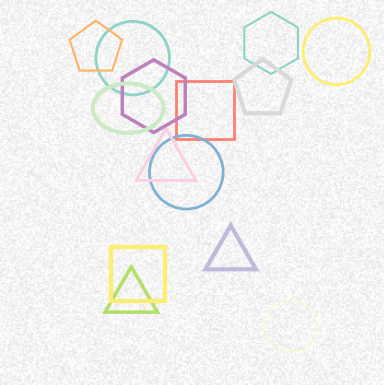[{"shape": "circle", "thickness": 2, "radius": 0.48, "center": [0.345, 0.849]}, {"shape": "hexagon", "thickness": 1.5, "radius": 0.4, "center": [0.704, 0.889]}, {"shape": "circle", "thickness": 0.5, "radius": 0.34, "center": [0.756, 0.154]}, {"shape": "triangle", "thickness": 3, "radius": 0.38, "center": [0.599, 0.338]}, {"shape": "square", "thickness": 2, "radius": 0.37, "center": [0.532, 0.714]}, {"shape": "circle", "thickness": 2, "radius": 0.48, "center": [0.484, 0.553]}, {"shape": "pentagon", "thickness": 1.5, "radius": 0.36, "center": [0.249, 0.875]}, {"shape": "triangle", "thickness": 2.5, "radius": 0.39, "center": [0.341, 0.228]}, {"shape": "triangle", "thickness": 2, "radius": 0.45, "center": [0.431, 0.576]}, {"shape": "pentagon", "thickness": 3, "radius": 0.39, "center": [0.682, 0.769]}, {"shape": "hexagon", "thickness": 2.5, "radius": 0.47, "center": [0.399, 0.75]}, {"shape": "oval", "thickness": 3, "radius": 0.46, "center": [0.333, 0.719]}, {"shape": "circle", "thickness": 2, "radius": 0.43, "center": [0.874, 0.866]}, {"shape": "square", "thickness": 3, "radius": 0.35, "center": [0.359, 0.288]}]